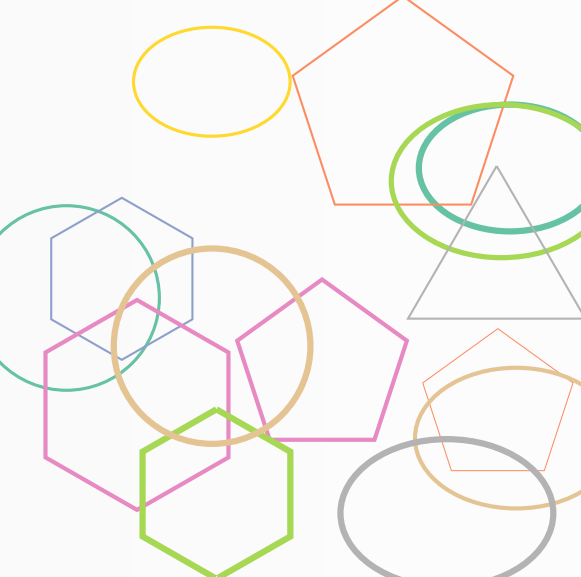[{"shape": "circle", "thickness": 1.5, "radius": 0.8, "center": [0.114, 0.483]}, {"shape": "oval", "thickness": 3, "radius": 0.78, "center": [0.877, 0.708]}, {"shape": "pentagon", "thickness": 1, "radius": 1.0, "center": [0.693, 0.806]}, {"shape": "pentagon", "thickness": 0.5, "radius": 0.68, "center": [0.857, 0.294]}, {"shape": "hexagon", "thickness": 1, "radius": 0.7, "center": [0.21, 0.516]}, {"shape": "hexagon", "thickness": 2, "radius": 0.91, "center": [0.236, 0.298]}, {"shape": "pentagon", "thickness": 2, "radius": 0.77, "center": [0.554, 0.362]}, {"shape": "oval", "thickness": 2.5, "radius": 0.95, "center": [0.863, 0.685]}, {"shape": "hexagon", "thickness": 3, "radius": 0.73, "center": [0.372, 0.144]}, {"shape": "oval", "thickness": 1.5, "radius": 0.67, "center": [0.364, 0.858]}, {"shape": "circle", "thickness": 3, "radius": 0.85, "center": [0.365, 0.4]}, {"shape": "oval", "thickness": 2, "radius": 0.87, "center": [0.888, 0.241]}, {"shape": "triangle", "thickness": 1, "radius": 0.88, "center": [0.854, 0.535]}, {"shape": "oval", "thickness": 3, "radius": 0.92, "center": [0.769, 0.111]}]